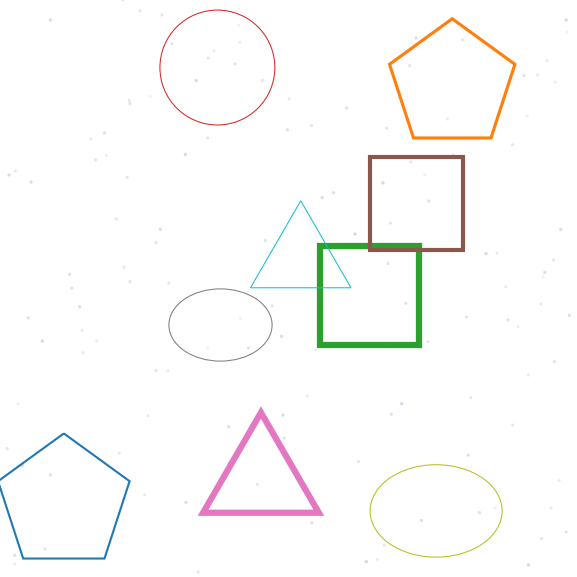[{"shape": "pentagon", "thickness": 1, "radius": 0.6, "center": [0.111, 0.129]}, {"shape": "pentagon", "thickness": 1.5, "radius": 0.57, "center": [0.783, 0.853]}, {"shape": "square", "thickness": 3, "radius": 0.43, "center": [0.639, 0.487]}, {"shape": "circle", "thickness": 0.5, "radius": 0.5, "center": [0.376, 0.882]}, {"shape": "square", "thickness": 2, "radius": 0.41, "center": [0.721, 0.647]}, {"shape": "triangle", "thickness": 3, "radius": 0.58, "center": [0.452, 0.169]}, {"shape": "oval", "thickness": 0.5, "radius": 0.45, "center": [0.382, 0.436]}, {"shape": "oval", "thickness": 0.5, "radius": 0.57, "center": [0.755, 0.114]}, {"shape": "triangle", "thickness": 0.5, "radius": 0.5, "center": [0.521, 0.551]}]